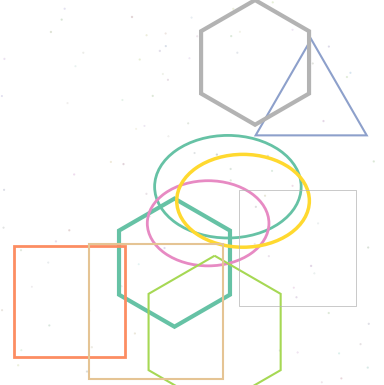[{"shape": "oval", "thickness": 2, "radius": 0.95, "center": [0.592, 0.515]}, {"shape": "hexagon", "thickness": 3, "radius": 0.83, "center": [0.453, 0.318]}, {"shape": "square", "thickness": 2, "radius": 0.72, "center": [0.18, 0.218]}, {"shape": "triangle", "thickness": 1.5, "radius": 0.83, "center": [0.808, 0.732]}, {"shape": "oval", "thickness": 2, "radius": 0.79, "center": [0.541, 0.42]}, {"shape": "hexagon", "thickness": 1.5, "radius": 0.99, "center": [0.557, 0.138]}, {"shape": "oval", "thickness": 2.5, "radius": 0.86, "center": [0.631, 0.478]}, {"shape": "square", "thickness": 1.5, "radius": 0.87, "center": [0.406, 0.191]}, {"shape": "hexagon", "thickness": 3, "radius": 0.81, "center": [0.662, 0.838]}, {"shape": "square", "thickness": 0.5, "radius": 0.76, "center": [0.772, 0.356]}]